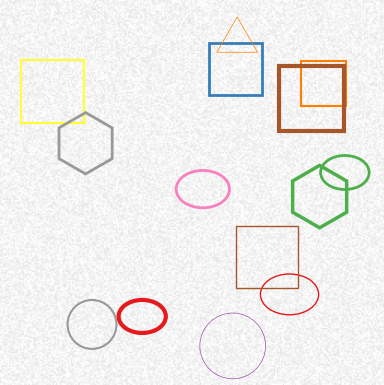[{"shape": "oval", "thickness": 3, "radius": 0.31, "center": [0.369, 0.178]}, {"shape": "oval", "thickness": 1, "radius": 0.38, "center": [0.752, 0.235]}, {"shape": "square", "thickness": 2, "radius": 0.34, "center": [0.612, 0.821]}, {"shape": "oval", "thickness": 2, "radius": 0.32, "center": [0.896, 0.552]}, {"shape": "hexagon", "thickness": 2.5, "radius": 0.41, "center": [0.83, 0.489]}, {"shape": "circle", "thickness": 0.5, "radius": 0.43, "center": [0.604, 0.102]}, {"shape": "triangle", "thickness": 0.5, "radius": 0.31, "center": [0.616, 0.895]}, {"shape": "square", "thickness": 1.5, "radius": 0.29, "center": [0.839, 0.783]}, {"shape": "square", "thickness": 1.5, "radius": 0.4, "center": [0.136, 0.762]}, {"shape": "square", "thickness": 1, "radius": 0.4, "center": [0.694, 0.334]}, {"shape": "square", "thickness": 3, "radius": 0.42, "center": [0.809, 0.744]}, {"shape": "oval", "thickness": 2, "radius": 0.35, "center": [0.527, 0.509]}, {"shape": "hexagon", "thickness": 2, "radius": 0.4, "center": [0.222, 0.628]}, {"shape": "circle", "thickness": 1.5, "radius": 0.32, "center": [0.239, 0.157]}]